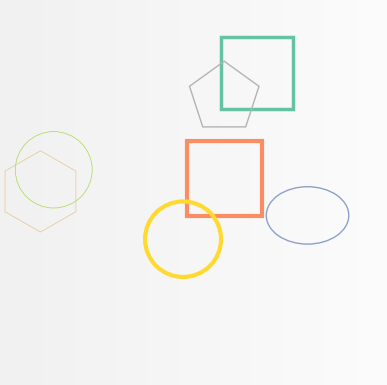[{"shape": "square", "thickness": 2.5, "radius": 0.47, "center": [0.664, 0.811]}, {"shape": "square", "thickness": 3, "radius": 0.49, "center": [0.579, 0.537]}, {"shape": "oval", "thickness": 1, "radius": 0.53, "center": [0.794, 0.44]}, {"shape": "circle", "thickness": 0.5, "radius": 0.5, "center": [0.139, 0.559]}, {"shape": "circle", "thickness": 3, "radius": 0.49, "center": [0.472, 0.379]}, {"shape": "hexagon", "thickness": 0.5, "radius": 0.53, "center": [0.104, 0.503]}, {"shape": "pentagon", "thickness": 1, "radius": 0.47, "center": [0.579, 0.747]}]